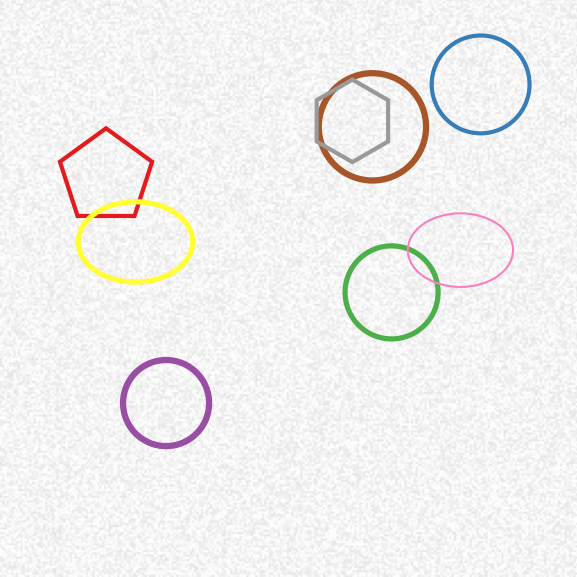[{"shape": "pentagon", "thickness": 2, "radius": 0.42, "center": [0.184, 0.693]}, {"shape": "circle", "thickness": 2, "radius": 0.42, "center": [0.832, 0.853]}, {"shape": "circle", "thickness": 2.5, "radius": 0.4, "center": [0.678, 0.493]}, {"shape": "circle", "thickness": 3, "radius": 0.37, "center": [0.288, 0.301]}, {"shape": "oval", "thickness": 2.5, "radius": 0.5, "center": [0.235, 0.58]}, {"shape": "circle", "thickness": 3, "radius": 0.46, "center": [0.645, 0.78]}, {"shape": "oval", "thickness": 1, "radius": 0.46, "center": [0.797, 0.566]}, {"shape": "hexagon", "thickness": 2, "radius": 0.36, "center": [0.61, 0.79]}]